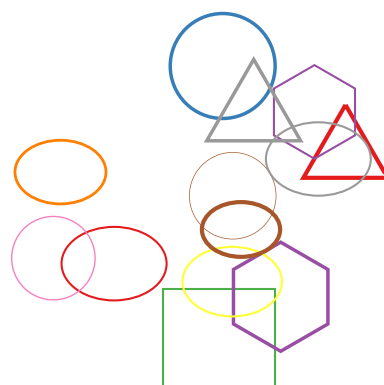[{"shape": "triangle", "thickness": 3, "radius": 0.63, "center": [0.897, 0.601]}, {"shape": "oval", "thickness": 1.5, "radius": 0.68, "center": [0.296, 0.315]}, {"shape": "circle", "thickness": 2.5, "radius": 0.68, "center": [0.578, 0.829]}, {"shape": "square", "thickness": 1.5, "radius": 0.73, "center": [0.569, 0.104]}, {"shape": "hexagon", "thickness": 1.5, "radius": 0.61, "center": [0.817, 0.709]}, {"shape": "hexagon", "thickness": 2.5, "radius": 0.71, "center": [0.729, 0.229]}, {"shape": "oval", "thickness": 2, "radius": 0.59, "center": [0.157, 0.553]}, {"shape": "oval", "thickness": 1.5, "radius": 0.65, "center": [0.603, 0.269]}, {"shape": "circle", "thickness": 0.5, "radius": 0.56, "center": [0.604, 0.492]}, {"shape": "oval", "thickness": 3, "radius": 0.51, "center": [0.626, 0.404]}, {"shape": "circle", "thickness": 1, "radius": 0.54, "center": [0.139, 0.329]}, {"shape": "oval", "thickness": 1.5, "radius": 0.68, "center": [0.827, 0.587]}, {"shape": "triangle", "thickness": 2.5, "radius": 0.7, "center": [0.659, 0.705]}]